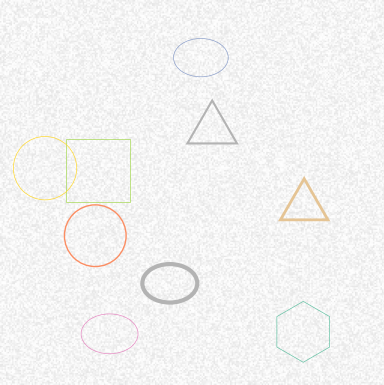[{"shape": "hexagon", "thickness": 0.5, "radius": 0.4, "center": [0.788, 0.138]}, {"shape": "circle", "thickness": 1, "radius": 0.4, "center": [0.247, 0.388]}, {"shape": "oval", "thickness": 0.5, "radius": 0.36, "center": [0.522, 0.85]}, {"shape": "oval", "thickness": 0.5, "radius": 0.37, "center": [0.285, 0.133]}, {"shape": "square", "thickness": 0.5, "radius": 0.41, "center": [0.255, 0.557]}, {"shape": "circle", "thickness": 0.5, "radius": 0.41, "center": [0.117, 0.563]}, {"shape": "triangle", "thickness": 2, "radius": 0.36, "center": [0.79, 0.465]}, {"shape": "oval", "thickness": 3, "radius": 0.36, "center": [0.441, 0.264]}, {"shape": "triangle", "thickness": 1.5, "radius": 0.37, "center": [0.551, 0.665]}]